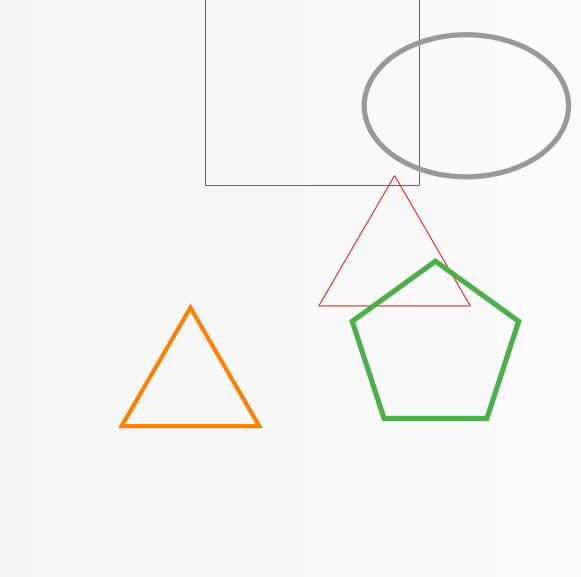[{"shape": "triangle", "thickness": 0.5, "radius": 0.75, "center": [0.679, 0.545]}, {"shape": "pentagon", "thickness": 2.5, "radius": 0.75, "center": [0.749, 0.396]}, {"shape": "triangle", "thickness": 2, "radius": 0.68, "center": [0.328, 0.33]}, {"shape": "square", "thickness": 0.5, "radius": 0.92, "center": [0.536, 0.862]}, {"shape": "oval", "thickness": 2.5, "radius": 0.88, "center": [0.802, 0.816]}]